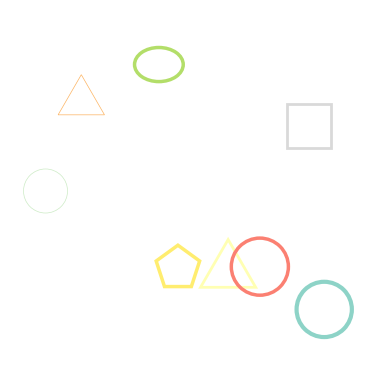[{"shape": "circle", "thickness": 3, "radius": 0.36, "center": [0.842, 0.196]}, {"shape": "triangle", "thickness": 2, "radius": 0.41, "center": [0.593, 0.295]}, {"shape": "circle", "thickness": 2.5, "radius": 0.37, "center": [0.675, 0.307]}, {"shape": "triangle", "thickness": 0.5, "radius": 0.35, "center": [0.211, 0.737]}, {"shape": "oval", "thickness": 2.5, "radius": 0.32, "center": [0.413, 0.832]}, {"shape": "square", "thickness": 2, "radius": 0.29, "center": [0.802, 0.673]}, {"shape": "circle", "thickness": 0.5, "radius": 0.29, "center": [0.118, 0.504]}, {"shape": "pentagon", "thickness": 2.5, "radius": 0.3, "center": [0.462, 0.304]}]